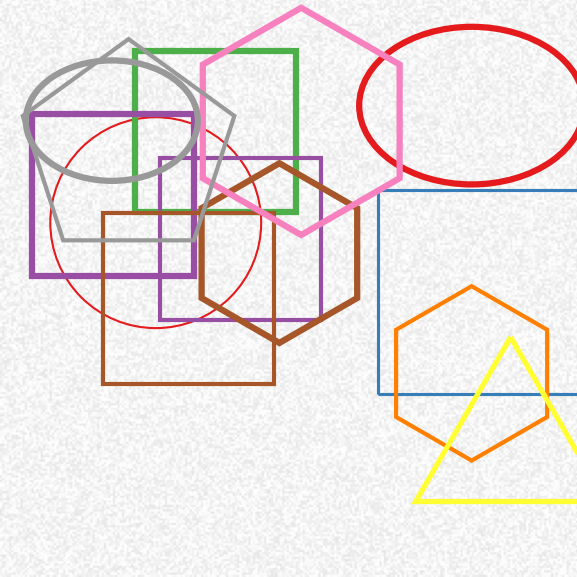[{"shape": "oval", "thickness": 3, "radius": 0.97, "center": [0.817, 0.816]}, {"shape": "circle", "thickness": 1, "radius": 0.91, "center": [0.27, 0.614]}, {"shape": "square", "thickness": 1.5, "radius": 0.88, "center": [0.83, 0.493]}, {"shape": "square", "thickness": 3, "radius": 0.7, "center": [0.373, 0.772]}, {"shape": "square", "thickness": 3, "radius": 0.7, "center": [0.195, 0.662]}, {"shape": "square", "thickness": 2, "radius": 0.7, "center": [0.417, 0.586]}, {"shape": "hexagon", "thickness": 2, "radius": 0.76, "center": [0.817, 0.353]}, {"shape": "triangle", "thickness": 2.5, "radius": 0.95, "center": [0.884, 0.226]}, {"shape": "square", "thickness": 2, "radius": 0.74, "center": [0.327, 0.482]}, {"shape": "hexagon", "thickness": 3, "radius": 0.78, "center": [0.484, 0.561]}, {"shape": "hexagon", "thickness": 3, "radius": 0.98, "center": [0.522, 0.789]}, {"shape": "pentagon", "thickness": 2, "radius": 0.96, "center": [0.223, 0.739]}, {"shape": "oval", "thickness": 3, "radius": 0.74, "center": [0.194, 0.79]}]